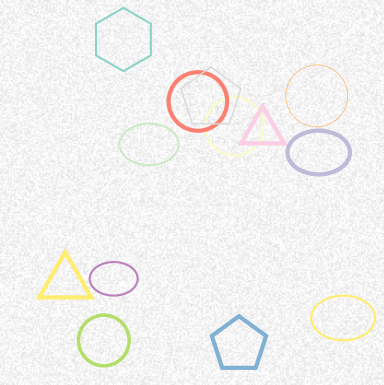[{"shape": "hexagon", "thickness": 1.5, "radius": 0.41, "center": [0.321, 0.897]}, {"shape": "circle", "thickness": 1, "radius": 0.38, "center": [0.609, 0.672]}, {"shape": "oval", "thickness": 3, "radius": 0.41, "center": [0.828, 0.604]}, {"shape": "circle", "thickness": 3, "radius": 0.38, "center": [0.514, 0.736]}, {"shape": "pentagon", "thickness": 3, "radius": 0.37, "center": [0.621, 0.105]}, {"shape": "circle", "thickness": 0.5, "radius": 0.4, "center": [0.823, 0.751]}, {"shape": "circle", "thickness": 2.5, "radius": 0.33, "center": [0.27, 0.116]}, {"shape": "triangle", "thickness": 3, "radius": 0.32, "center": [0.682, 0.66]}, {"shape": "pentagon", "thickness": 1, "radius": 0.41, "center": [0.548, 0.744]}, {"shape": "oval", "thickness": 1.5, "radius": 0.31, "center": [0.295, 0.276]}, {"shape": "oval", "thickness": 1.5, "radius": 0.38, "center": [0.387, 0.625]}, {"shape": "triangle", "thickness": 3, "radius": 0.39, "center": [0.169, 0.267]}, {"shape": "oval", "thickness": 1.5, "radius": 0.41, "center": [0.892, 0.174]}]